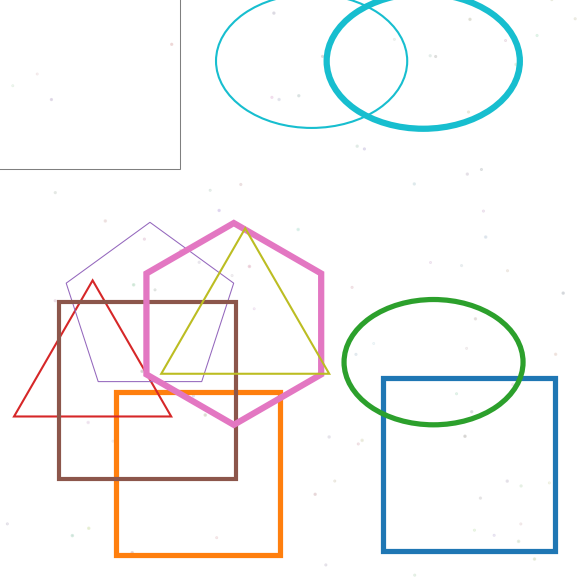[{"shape": "square", "thickness": 2.5, "radius": 0.75, "center": [0.812, 0.195]}, {"shape": "square", "thickness": 2.5, "radius": 0.71, "center": [0.343, 0.179]}, {"shape": "oval", "thickness": 2.5, "radius": 0.77, "center": [0.751, 0.372]}, {"shape": "triangle", "thickness": 1, "radius": 0.79, "center": [0.16, 0.357]}, {"shape": "pentagon", "thickness": 0.5, "radius": 0.76, "center": [0.26, 0.462]}, {"shape": "square", "thickness": 2, "radius": 0.76, "center": [0.255, 0.323]}, {"shape": "hexagon", "thickness": 3, "radius": 0.87, "center": [0.405, 0.438]}, {"shape": "square", "thickness": 0.5, "radius": 0.86, "center": [0.14, 0.879]}, {"shape": "triangle", "thickness": 1, "radius": 0.84, "center": [0.425, 0.436]}, {"shape": "oval", "thickness": 3, "radius": 0.84, "center": [0.733, 0.893]}, {"shape": "oval", "thickness": 1, "radius": 0.83, "center": [0.54, 0.893]}]